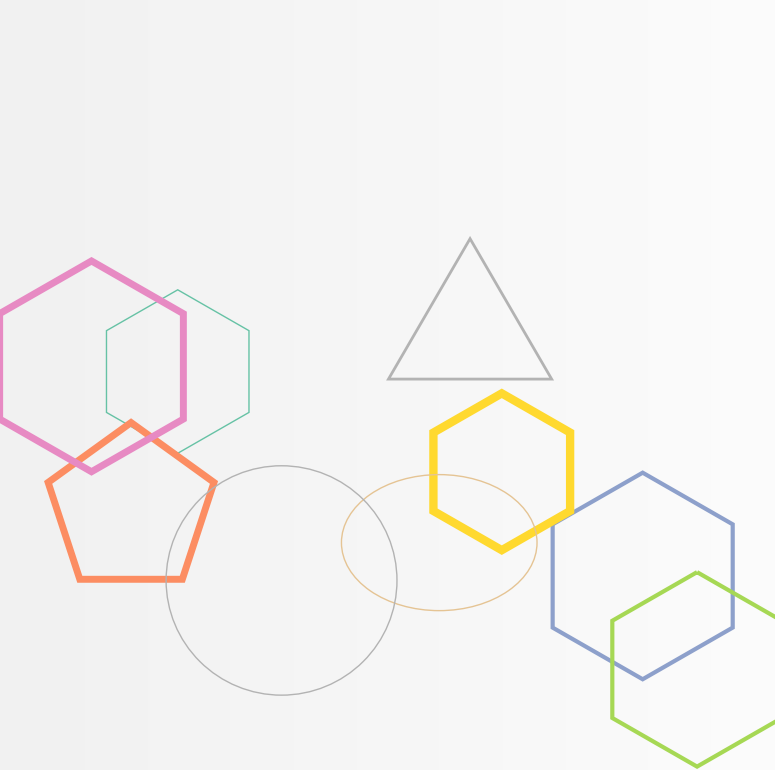[{"shape": "hexagon", "thickness": 0.5, "radius": 0.53, "center": [0.229, 0.517]}, {"shape": "pentagon", "thickness": 2.5, "radius": 0.56, "center": [0.169, 0.339]}, {"shape": "hexagon", "thickness": 1.5, "radius": 0.67, "center": [0.829, 0.252]}, {"shape": "hexagon", "thickness": 2.5, "radius": 0.68, "center": [0.118, 0.524]}, {"shape": "hexagon", "thickness": 1.5, "radius": 0.63, "center": [0.899, 0.131]}, {"shape": "hexagon", "thickness": 3, "radius": 0.51, "center": [0.647, 0.387]}, {"shape": "oval", "thickness": 0.5, "radius": 0.63, "center": [0.567, 0.295]}, {"shape": "circle", "thickness": 0.5, "radius": 0.74, "center": [0.363, 0.246]}, {"shape": "triangle", "thickness": 1, "radius": 0.61, "center": [0.607, 0.568]}]